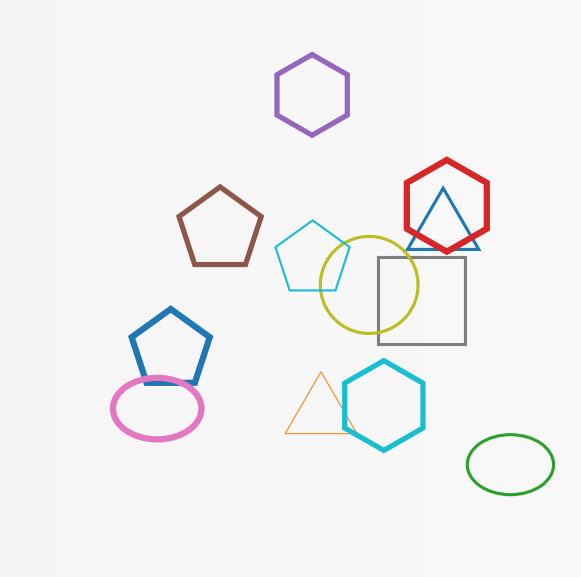[{"shape": "triangle", "thickness": 1.5, "radius": 0.35, "center": [0.762, 0.603]}, {"shape": "pentagon", "thickness": 3, "radius": 0.35, "center": [0.294, 0.393]}, {"shape": "triangle", "thickness": 0.5, "radius": 0.36, "center": [0.552, 0.284]}, {"shape": "oval", "thickness": 1.5, "radius": 0.37, "center": [0.878, 0.194]}, {"shape": "hexagon", "thickness": 3, "radius": 0.4, "center": [0.769, 0.643]}, {"shape": "hexagon", "thickness": 2.5, "radius": 0.35, "center": [0.537, 0.835]}, {"shape": "pentagon", "thickness": 2.5, "radius": 0.37, "center": [0.379, 0.601]}, {"shape": "oval", "thickness": 3, "radius": 0.38, "center": [0.27, 0.292]}, {"shape": "square", "thickness": 1.5, "radius": 0.37, "center": [0.726, 0.479]}, {"shape": "circle", "thickness": 1.5, "radius": 0.42, "center": [0.635, 0.506]}, {"shape": "hexagon", "thickness": 2.5, "radius": 0.39, "center": [0.66, 0.297]}, {"shape": "pentagon", "thickness": 1, "radius": 0.34, "center": [0.538, 0.55]}]